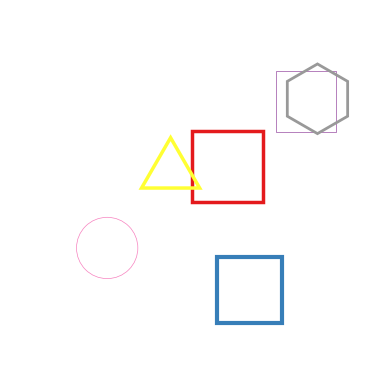[{"shape": "square", "thickness": 2.5, "radius": 0.46, "center": [0.591, 0.568]}, {"shape": "square", "thickness": 3, "radius": 0.42, "center": [0.648, 0.247]}, {"shape": "square", "thickness": 0.5, "radius": 0.39, "center": [0.795, 0.736]}, {"shape": "triangle", "thickness": 2.5, "radius": 0.44, "center": [0.443, 0.555]}, {"shape": "circle", "thickness": 0.5, "radius": 0.4, "center": [0.278, 0.356]}, {"shape": "hexagon", "thickness": 2, "radius": 0.45, "center": [0.825, 0.743]}]